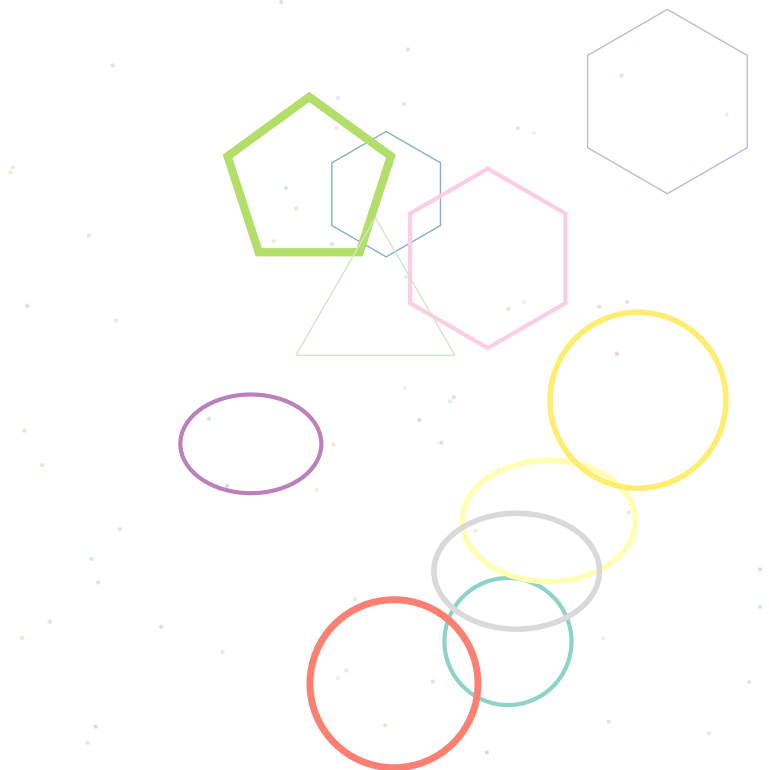[{"shape": "circle", "thickness": 1.5, "radius": 0.41, "center": [0.66, 0.167]}, {"shape": "oval", "thickness": 2, "radius": 0.56, "center": [0.713, 0.323]}, {"shape": "hexagon", "thickness": 0.5, "radius": 0.6, "center": [0.867, 0.868]}, {"shape": "circle", "thickness": 2.5, "radius": 0.55, "center": [0.512, 0.112]}, {"shape": "hexagon", "thickness": 0.5, "radius": 0.41, "center": [0.501, 0.748]}, {"shape": "pentagon", "thickness": 3, "radius": 0.56, "center": [0.402, 0.763]}, {"shape": "hexagon", "thickness": 1.5, "radius": 0.58, "center": [0.633, 0.664]}, {"shape": "oval", "thickness": 2, "radius": 0.54, "center": [0.671, 0.258]}, {"shape": "oval", "thickness": 1.5, "radius": 0.46, "center": [0.326, 0.424]}, {"shape": "triangle", "thickness": 0.5, "radius": 0.6, "center": [0.488, 0.598]}, {"shape": "circle", "thickness": 2, "radius": 0.57, "center": [0.829, 0.48]}]